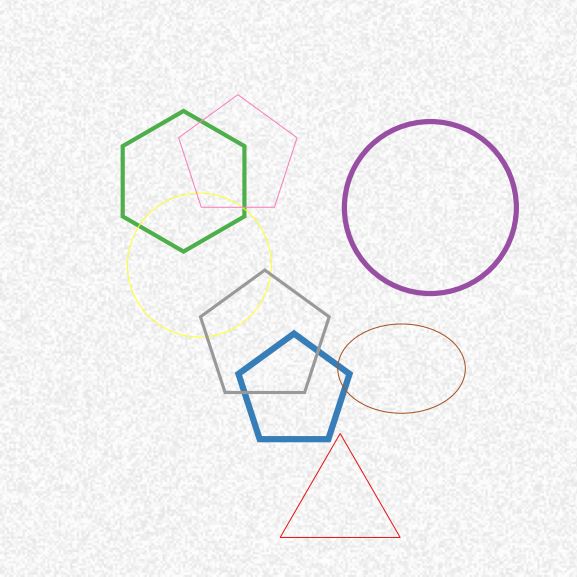[{"shape": "triangle", "thickness": 0.5, "radius": 0.6, "center": [0.589, 0.128]}, {"shape": "pentagon", "thickness": 3, "radius": 0.51, "center": [0.509, 0.32]}, {"shape": "hexagon", "thickness": 2, "radius": 0.61, "center": [0.318, 0.685]}, {"shape": "circle", "thickness": 2.5, "radius": 0.74, "center": [0.745, 0.64]}, {"shape": "circle", "thickness": 0.5, "radius": 0.62, "center": [0.345, 0.54]}, {"shape": "oval", "thickness": 0.5, "radius": 0.55, "center": [0.695, 0.361]}, {"shape": "pentagon", "thickness": 0.5, "radius": 0.54, "center": [0.412, 0.727]}, {"shape": "pentagon", "thickness": 1.5, "radius": 0.59, "center": [0.459, 0.414]}]